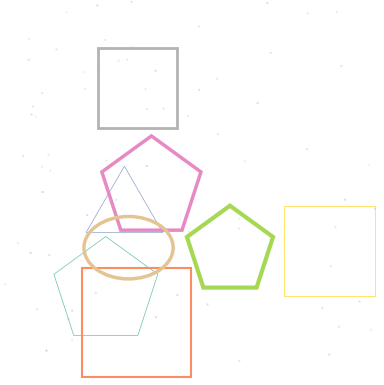[{"shape": "pentagon", "thickness": 0.5, "radius": 0.71, "center": [0.275, 0.244]}, {"shape": "square", "thickness": 1.5, "radius": 0.7, "center": [0.354, 0.163]}, {"shape": "triangle", "thickness": 0.5, "radius": 0.57, "center": [0.323, 0.453]}, {"shape": "pentagon", "thickness": 2.5, "radius": 0.68, "center": [0.393, 0.512]}, {"shape": "pentagon", "thickness": 3, "radius": 0.59, "center": [0.597, 0.348]}, {"shape": "square", "thickness": 0.5, "radius": 0.59, "center": [0.856, 0.349]}, {"shape": "oval", "thickness": 2.5, "radius": 0.58, "center": [0.334, 0.357]}, {"shape": "square", "thickness": 2, "radius": 0.52, "center": [0.357, 0.772]}]